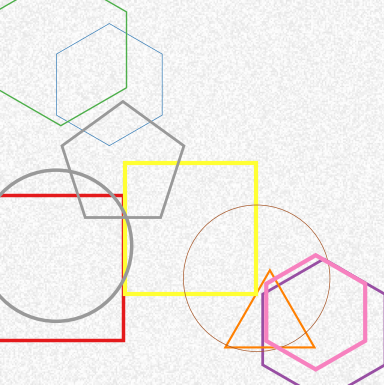[{"shape": "square", "thickness": 2.5, "radius": 0.94, "center": [0.131, 0.306]}, {"shape": "hexagon", "thickness": 0.5, "radius": 0.79, "center": [0.284, 0.78]}, {"shape": "hexagon", "thickness": 1, "radius": 0.98, "center": [0.158, 0.871]}, {"shape": "hexagon", "thickness": 2, "radius": 0.92, "center": [0.841, 0.144]}, {"shape": "triangle", "thickness": 1.5, "radius": 0.67, "center": [0.701, 0.164]}, {"shape": "square", "thickness": 3, "radius": 0.85, "center": [0.495, 0.406]}, {"shape": "circle", "thickness": 0.5, "radius": 0.95, "center": [0.667, 0.277]}, {"shape": "hexagon", "thickness": 3, "radius": 0.74, "center": [0.82, 0.189]}, {"shape": "circle", "thickness": 2.5, "radius": 0.98, "center": [0.146, 0.362]}, {"shape": "pentagon", "thickness": 2, "radius": 0.83, "center": [0.319, 0.57]}]